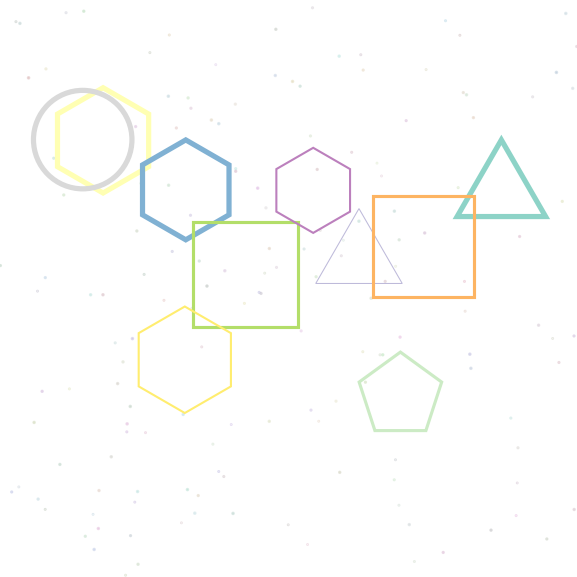[{"shape": "triangle", "thickness": 2.5, "radius": 0.44, "center": [0.868, 0.668]}, {"shape": "hexagon", "thickness": 2.5, "radius": 0.46, "center": [0.178, 0.756]}, {"shape": "triangle", "thickness": 0.5, "radius": 0.43, "center": [0.622, 0.552]}, {"shape": "hexagon", "thickness": 2.5, "radius": 0.43, "center": [0.322, 0.67]}, {"shape": "square", "thickness": 1.5, "radius": 0.44, "center": [0.733, 0.572]}, {"shape": "square", "thickness": 1.5, "radius": 0.45, "center": [0.425, 0.524]}, {"shape": "circle", "thickness": 2.5, "radius": 0.43, "center": [0.143, 0.757]}, {"shape": "hexagon", "thickness": 1, "radius": 0.37, "center": [0.542, 0.67]}, {"shape": "pentagon", "thickness": 1.5, "radius": 0.38, "center": [0.693, 0.314]}, {"shape": "hexagon", "thickness": 1, "radius": 0.46, "center": [0.32, 0.376]}]